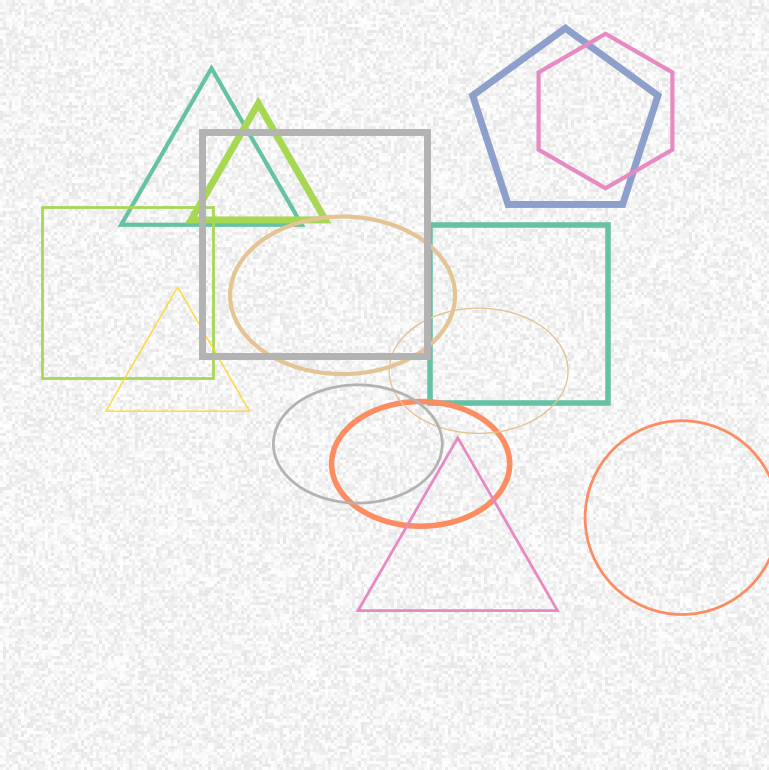[{"shape": "square", "thickness": 2, "radius": 0.58, "center": [0.674, 0.592]}, {"shape": "triangle", "thickness": 1.5, "radius": 0.68, "center": [0.275, 0.776]}, {"shape": "circle", "thickness": 1, "radius": 0.63, "center": [0.886, 0.328]}, {"shape": "oval", "thickness": 2, "radius": 0.58, "center": [0.546, 0.398]}, {"shape": "pentagon", "thickness": 2.5, "radius": 0.63, "center": [0.734, 0.837]}, {"shape": "hexagon", "thickness": 1.5, "radius": 0.5, "center": [0.786, 0.856]}, {"shape": "triangle", "thickness": 1, "radius": 0.75, "center": [0.595, 0.282]}, {"shape": "triangle", "thickness": 2.5, "radius": 0.5, "center": [0.335, 0.765]}, {"shape": "square", "thickness": 1, "radius": 0.55, "center": [0.166, 0.62]}, {"shape": "triangle", "thickness": 0.5, "radius": 0.54, "center": [0.231, 0.52]}, {"shape": "oval", "thickness": 1.5, "radius": 0.73, "center": [0.445, 0.616]}, {"shape": "oval", "thickness": 0.5, "radius": 0.58, "center": [0.622, 0.518]}, {"shape": "oval", "thickness": 1, "radius": 0.55, "center": [0.465, 0.423]}, {"shape": "square", "thickness": 2.5, "radius": 0.73, "center": [0.409, 0.683]}]